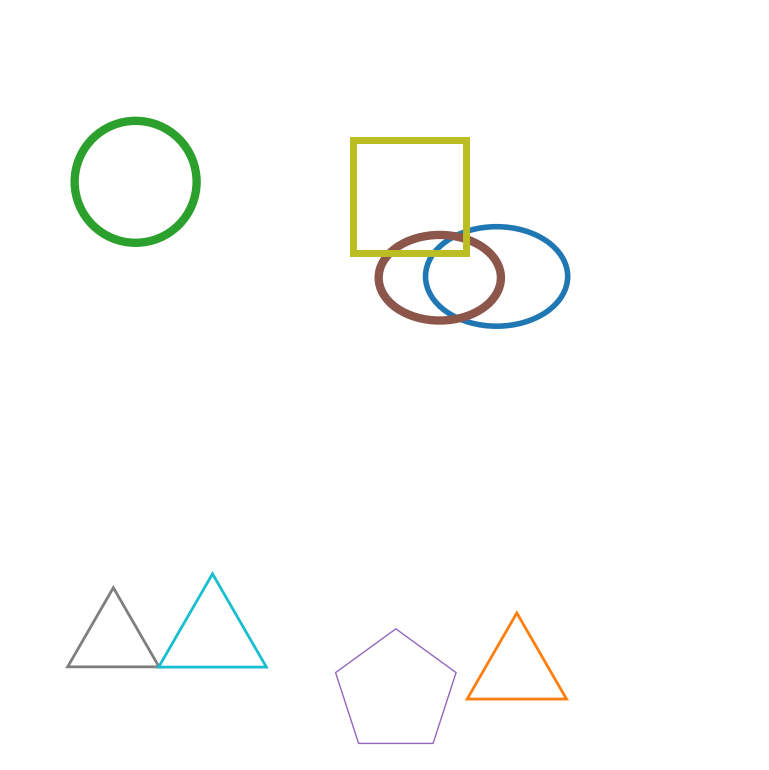[{"shape": "oval", "thickness": 2, "radius": 0.46, "center": [0.645, 0.641]}, {"shape": "triangle", "thickness": 1, "radius": 0.37, "center": [0.671, 0.129]}, {"shape": "circle", "thickness": 3, "radius": 0.4, "center": [0.176, 0.764]}, {"shape": "pentagon", "thickness": 0.5, "radius": 0.41, "center": [0.514, 0.101]}, {"shape": "oval", "thickness": 3, "radius": 0.4, "center": [0.571, 0.639]}, {"shape": "triangle", "thickness": 1, "radius": 0.34, "center": [0.147, 0.168]}, {"shape": "square", "thickness": 2.5, "radius": 0.37, "center": [0.532, 0.745]}, {"shape": "triangle", "thickness": 1, "radius": 0.4, "center": [0.276, 0.174]}]